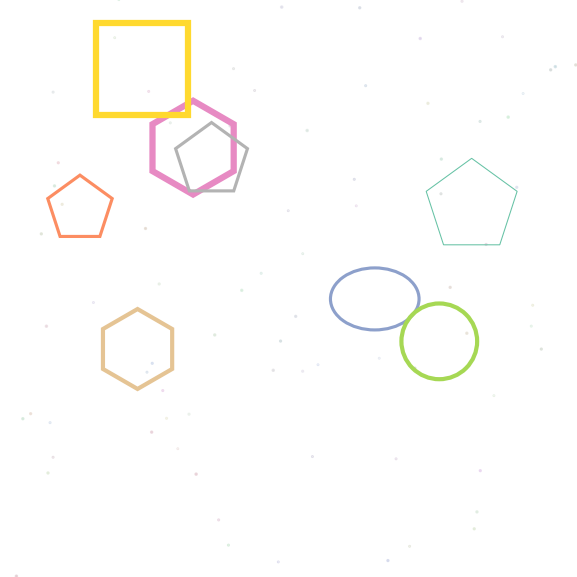[{"shape": "pentagon", "thickness": 0.5, "radius": 0.41, "center": [0.817, 0.642]}, {"shape": "pentagon", "thickness": 1.5, "radius": 0.29, "center": [0.138, 0.637]}, {"shape": "oval", "thickness": 1.5, "radius": 0.38, "center": [0.649, 0.482]}, {"shape": "hexagon", "thickness": 3, "radius": 0.41, "center": [0.334, 0.744]}, {"shape": "circle", "thickness": 2, "radius": 0.33, "center": [0.761, 0.408]}, {"shape": "square", "thickness": 3, "radius": 0.4, "center": [0.246, 0.88]}, {"shape": "hexagon", "thickness": 2, "radius": 0.35, "center": [0.238, 0.395]}, {"shape": "pentagon", "thickness": 1.5, "radius": 0.33, "center": [0.366, 0.722]}]